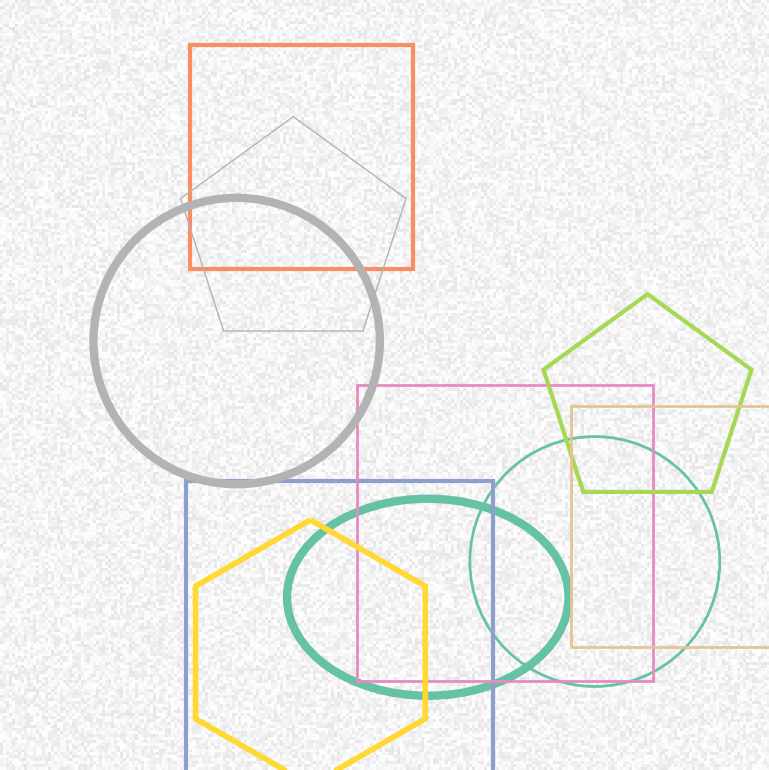[{"shape": "circle", "thickness": 1, "radius": 0.81, "center": [0.772, 0.271]}, {"shape": "oval", "thickness": 3, "radius": 0.91, "center": [0.556, 0.224]}, {"shape": "square", "thickness": 1.5, "radius": 0.73, "center": [0.391, 0.796]}, {"shape": "square", "thickness": 1.5, "radius": 1.0, "center": [0.441, 0.175]}, {"shape": "square", "thickness": 1, "radius": 0.96, "center": [0.656, 0.308]}, {"shape": "pentagon", "thickness": 1.5, "radius": 0.71, "center": [0.841, 0.476]}, {"shape": "hexagon", "thickness": 2, "radius": 0.86, "center": [0.403, 0.153]}, {"shape": "square", "thickness": 1, "radius": 0.79, "center": [0.898, 0.316]}, {"shape": "pentagon", "thickness": 0.5, "radius": 0.77, "center": [0.381, 0.695]}, {"shape": "circle", "thickness": 3, "radius": 0.93, "center": [0.307, 0.557]}]